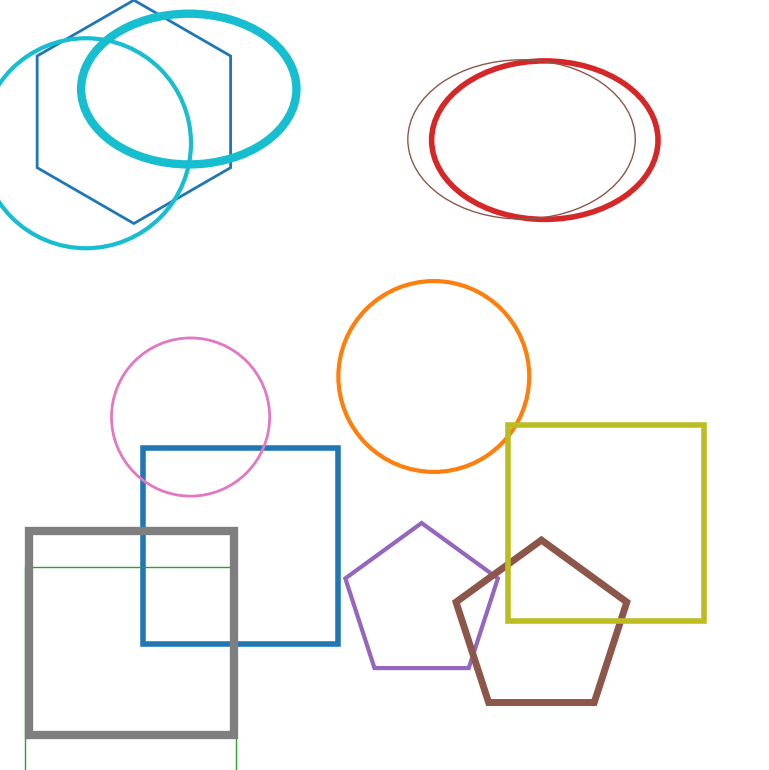[{"shape": "hexagon", "thickness": 1, "radius": 0.73, "center": [0.174, 0.855]}, {"shape": "square", "thickness": 2, "radius": 0.63, "center": [0.313, 0.291]}, {"shape": "circle", "thickness": 1.5, "radius": 0.62, "center": [0.563, 0.511]}, {"shape": "square", "thickness": 0.5, "radius": 0.69, "center": [0.169, 0.127]}, {"shape": "oval", "thickness": 2, "radius": 0.74, "center": [0.708, 0.818]}, {"shape": "pentagon", "thickness": 1.5, "radius": 0.52, "center": [0.548, 0.217]}, {"shape": "oval", "thickness": 0.5, "radius": 0.74, "center": [0.677, 0.819]}, {"shape": "pentagon", "thickness": 2.5, "radius": 0.58, "center": [0.703, 0.182]}, {"shape": "circle", "thickness": 1, "radius": 0.51, "center": [0.247, 0.458]}, {"shape": "square", "thickness": 3, "radius": 0.66, "center": [0.171, 0.178]}, {"shape": "square", "thickness": 2, "radius": 0.64, "center": [0.787, 0.32]}, {"shape": "oval", "thickness": 3, "radius": 0.7, "center": [0.245, 0.884]}, {"shape": "circle", "thickness": 1.5, "radius": 0.68, "center": [0.112, 0.814]}]